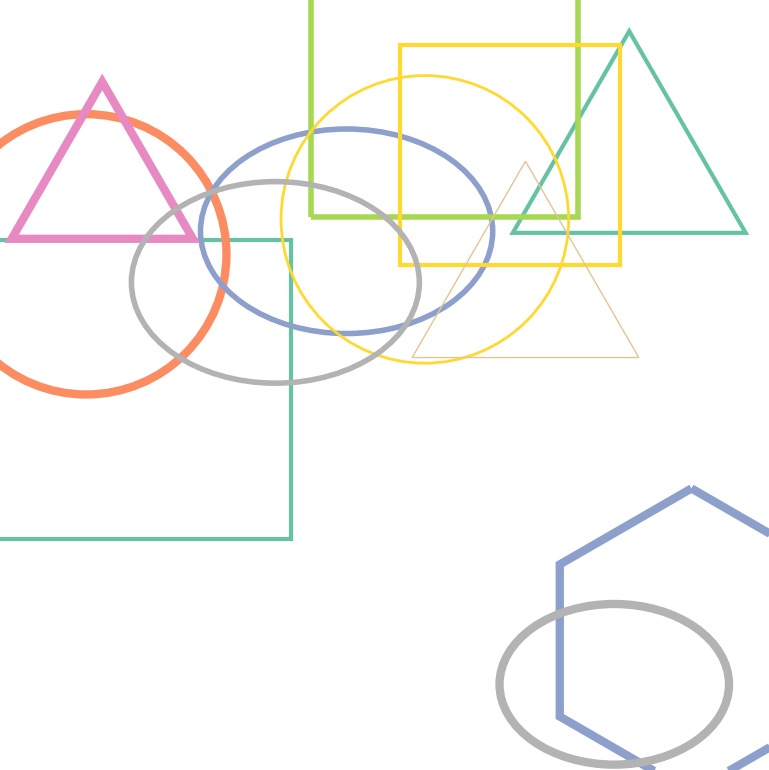[{"shape": "triangle", "thickness": 1.5, "radius": 0.87, "center": [0.817, 0.785]}, {"shape": "square", "thickness": 1.5, "radius": 0.97, "center": [0.184, 0.494]}, {"shape": "circle", "thickness": 3, "radius": 0.91, "center": [0.112, 0.67]}, {"shape": "oval", "thickness": 2, "radius": 0.95, "center": [0.45, 0.7]}, {"shape": "hexagon", "thickness": 3, "radius": 0.99, "center": [0.898, 0.168]}, {"shape": "triangle", "thickness": 3, "radius": 0.68, "center": [0.133, 0.758]}, {"shape": "square", "thickness": 2, "radius": 0.87, "center": [0.578, 0.892]}, {"shape": "square", "thickness": 1.5, "radius": 0.71, "center": [0.663, 0.799]}, {"shape": "circle", "thickness": 1, "radius": 0.93, "center": [0.552, 0.715]}, {"shape": "triangle", "thickness": 0.5, "radius": 0.85, "center": [0.682, 0.621]}, {"shape": "oval", "thickness": 3, "radius": 0.75, "center": [0.798, 0.111]}, {"shape": "oval", "thickness": 2, "radius": 0.93, "center": [0.358, 0.633]}]